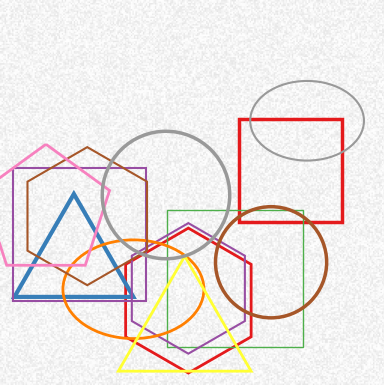[{"shape": "square", "thickness": 2.5, "radius": 0.67, "center": [0.755, 0.558]}, {"shape": "hexagon", "thickness": 2, "radius": 0.94, "center": [0.489, 0.219]}, {"shape": "triangle", "thickness": 3, "radius": 0.89, "center": [0.192, 0.318]}, {"shape": "square", "thickness": 1, "radius": 0.89, "center": [0.61, 0.277]}, {"shape": "hexagon", "thickness": 1.5, "radius": 0.85, "center": [0.489, 0.251]}, {"shape": "square", "thickness": 1.5, "radius": 0.87, "center": [0.207, 0.391]}, {"shape": "oval", "thickness": 2, "radius": 0.92, "center": [0.347, 0.249]}, {"shape": "triangle", "thickness": 2, "radius": 1.0, "center": [0.48, 0.135]}, {"shape": "circle", "thickness": 2.5, "radius": 0.72, "center": [0.704, 0.319]}, {"shape": "hexagon", "thickness": 1.5, "radius": 0.9, "center": [0.227, 0.439]}, {"shape": "pentagon", "thickness": 2, "radius": 0.87, "center": [0.119, 0.452]}, {"shape": "circle", "thickness": 2.5, "radius": 0.83, "center": [0.431, 0.493]}, {"shape": "oval", "thickness": 1.5, "radius": 0.74, "center": [0.798, 0.686]}]